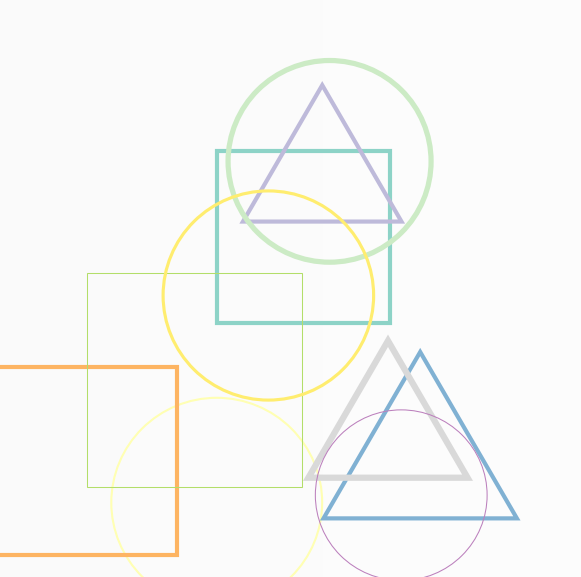[{"shape": "square", "thickness": 2, "radius": 0.75, "center": [0.522, 0.589]}, {"shape": "circle", "thickness": 1, "radius": 0.91, "center": [0.373, 0.129]}, {"shape": "triangle", "thickness": 2, "radius": 0.79, "center": [0.554, 0.694]}, {"shape": "triangle", "thickness": 2, "radius": 0.96, "center": [0.723, 0.198]}, {"shape": "square", "thickness": 2, "radius": 0.81, "center": [0.143, 0.201]}, {"shape": "square", "thickness": 0.5, "radius": 0.93, "center": [0.334, 0.34]}, {"shape": "triangle", "thickness": 3, "radius": 0.79, "center": [0.668, 0.251]}, {"shape": "circle", "thickness": 0.5, "radius": 0.74, "center": [0.69, 0.142]}, {"shape": "circle", "thickness": 2.5, "radius": 0.87, "center": [0.567, 0.72]}, {"shape": "circle", "thickness": 1.5, "radius": 0.91, "center": [0.462, 0.487]}]